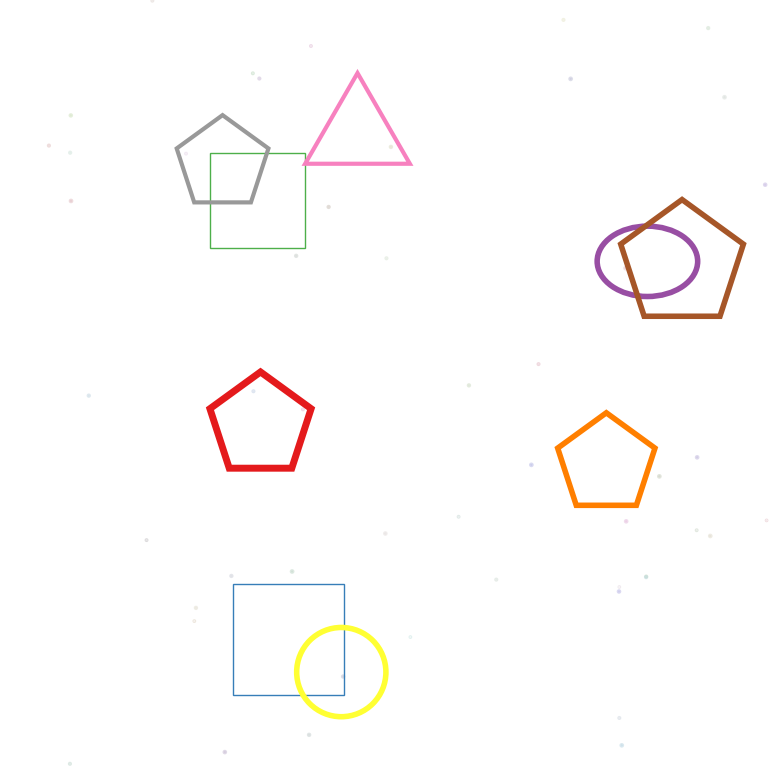[{"shape": "pentagon", "thickness": 2.5, "radius": 0.35, "center": [0.338, 0.448]}, {"shape": "square", "thickness": 0.5, "radius": 0.36, "center": [0.375, 0.17]}, {"shape": "square", "thickness": 0.5, "radius": 0.31, "center": [0.335, 0.739]}, {"shape": "oval", "thickness": 2, "radius": 0.33, "center": [0.841, 0.661]}, {"shape": "pentagon", "thickness": 2, "radius": 0.33, "center": [0.787, 0.397]}, {"shape": "circle", "thickness": 2, "radius": 0.29, "center": [0.443, 0.127]}, {"shape": "pentagon", "thickness": 2, "radius": 0.42, "center": [0.886, 0.657]}, {"shape": "triangle", "thickness": 1.5, "radius": 0.39, "center": [0.464, 0.827]}, {"shape": "pentagon", "thickness": 1.5, "radius": 0.31, "center": [0.289, 0.788]}]